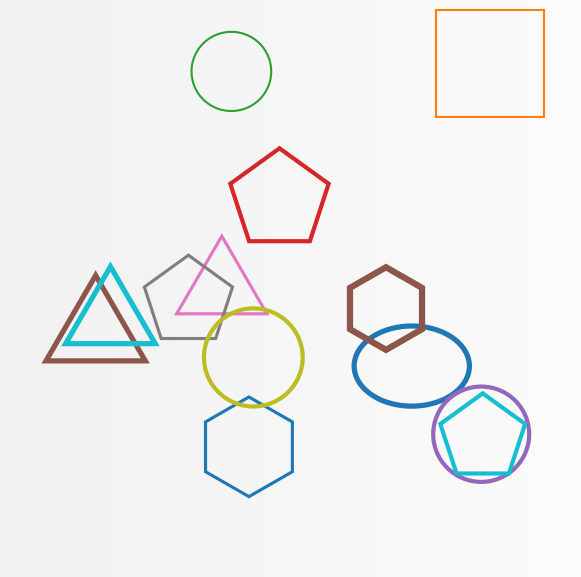[{"shape": "oval", "thickness": 2.5, "radius": 0.5, "center": [0.708, 0.365]}, {"shape": "hexagon", "thickness": 1.5, "radius": 0.43, "center": [0.428, 0.225]}, {"shape": "square", "thickness": 1, "radius": 0.47, "center": [0.844, 0.889]}, {"shape": "circle", "thickness": 1, "radius": 0.34, "center": [0.398, 0.875]}, {"shape": "pentagon", "thickness": 2, "radius": 0.44, "center": [0.481, 0.653]}, {"shape": "circle", "thickness": 2, "radius": 0.41, "center": [0.828, 0.247]}, {"shape": "triangle", "thickness": 2.5, "radius": 0.49, "center": [0.165, 0.424]}, {"shape": "hexagon", "thickness": 3, "radius": 0.36, "center": [0.664, 0.465]}, {"shape": "triangle", "thickness": 1.5, "radius": 0.45, "center": [0.382, 0.501]}, {"shape": "pentagon", "thickness": 1.5, "radius": 0.4, "center": [0.324, 0.477]}, {"shape": "circle", "thickness": 2, "radius": 0.42, "center": [0.436, 0.38]}, {"shape": "pentagon", "thickness": 2, "radius": 0.38, "center": [0.83, 0.241]}, {"shape": "triangle", "thickness": 2.5, "radius": 0.44, "center": [0.19, 0.449]}]